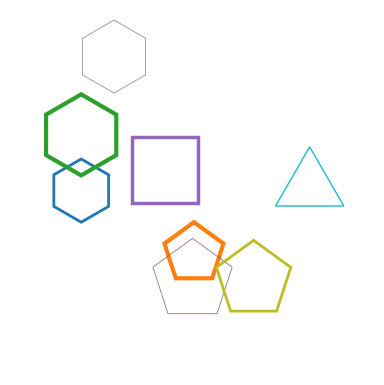[{"shape": "hexagon", "thickness": 2, "radius": 0.41, "center": [0.211, 0.505]}, {"shape": "pentagon", "thickness": 3, "radius": 0.4, "center": [0.504, 0.342]}, {"shape": "hexagon", "thickness": 3, "radius": 0.53, "center": [0.211, 0.65]}, {"shape": "square", "thickness": 2.5, "radius": 0.43, "center": [0.43, 0.558]}, {"shape": "pentagon", "thickness": 0.5, "radius": 0.54, "center": [0.5, 0.273]}, {"shape": "hexagon", "thickness": 0.5, "radius": 0.47, "center": [0.296, 0.853]}, {"shape": "pentagon", "thickness": 2, "radius": 0.51, "center": [0.659, 0.274]}, {"shape": "triangle", "thickness": 1, "radius": 0.51, "center": [0.804, 0.516]}]